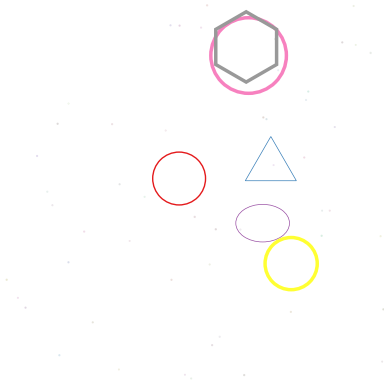[{"shape": "circle", "thickness": 1, "radius": 0.34, "center": [0.465, 0.536]}, {"shape": "triangle", "thickness": 0.5, "radius": 0.38, "center": [0.703, 0.569]}, {"shape": "oval", "thickness": 0.5, "radius": 0.35, "center": [0.682, 0.42]}, {"shape": "circle", "thickness": 2.5, "radius": 0.34, "center": [0.756, 0.315]}, {"shape": "circle", "thickness": 2.5, "radius": 0.49, "center": [0.646, 0.856]}, {"shape": "hexagon", "thickness": 2.5, "radius": 0.46, "center": [0.639, 0.878]}]